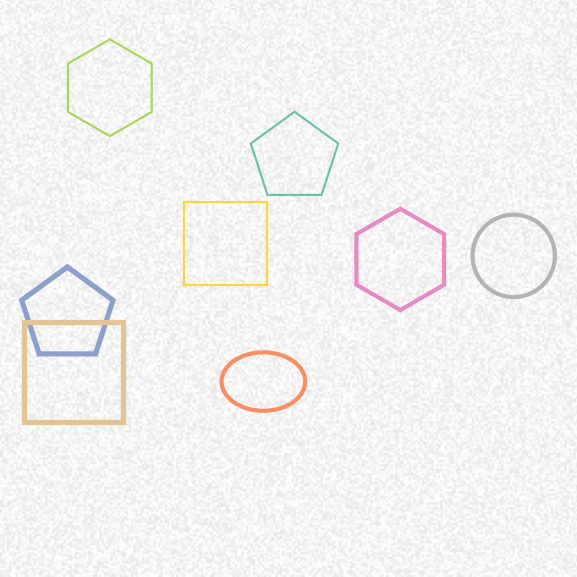[{"shape": "pentagon", "thickness": 1, "radius": 0.4, "center": [0.51, 0.726]}, {"shape": "oval", "thickness": 2, "radius": 0.36, "center": [0.456, 0.338]}, {"shape": "pentagon", "thickness": 2.5, "radius": 0.42, "center": [0.117, 0.454]}, {"shape": "hexagon", "thickness": 2, "radius": 0.44, "center": [0.693, 0.55]}, {"shape": "hexagon", "thickness": 1, "radius": 0.42, "center": [0.19, 0.847]}, {"shape": "square", "thickness": 1, "radius": 0.36, "center": [0.39, 0.578]}, {"shape": "square", "thickness": 2.5, "radius": 0.43, "center": [0.127, 0.354]}, {"shape": "circle", "thickness": 2, "radius": 0.36, "center": [0.89, 0.556]}]